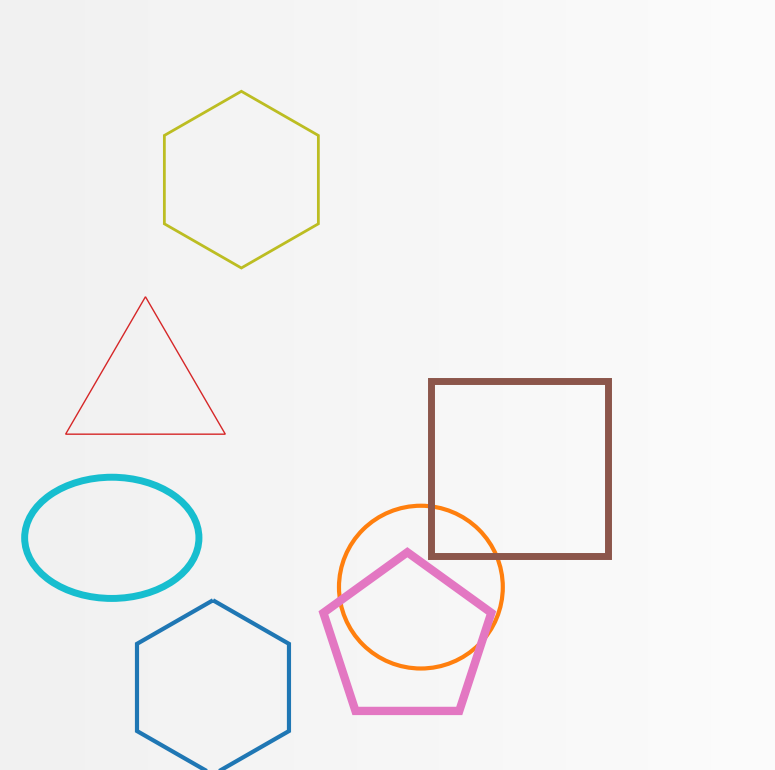[{"shape": "hexagon", "thickness": 1.5, "radius": 0.57, "center": [0.275, 0.107]}, {"shape": "circle", "thickness": 1.5, "radius": 0.53, "center": [0.543, 0.238]}, {"shape": "triangle", "thickness": 0.5, "radius": 0.59, "center": [0.188, 0.496]}, {"shape": "square", "thickness": 2.5, "radius": 0.57, "center": [0.67, 0.392]}, {"shape": "pentagon", "thickness": 3, "radius": 0.57, "center": [0.526, 0.169]}, {"shape": "hexagon", "thickness": 1, "radius": 0.57, "center": [0.311, 0.767]}, {"shape": "oval", "thickness": 2.5, "radius": 0.56, "center": [0.144, 0.302]}]